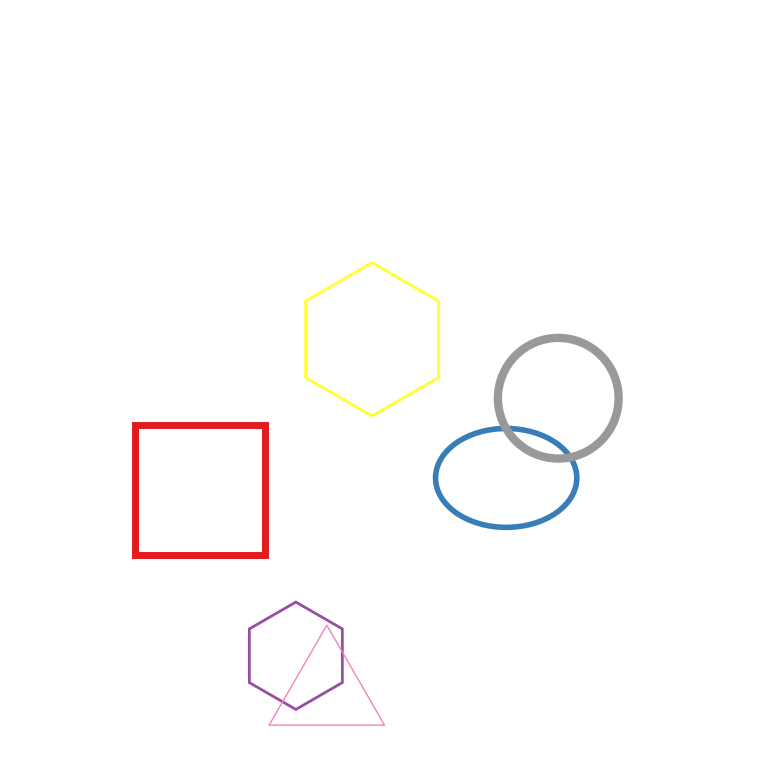[{"shape": "square", "thickness": 2.5, "radius": 0.42, "center": [0.26, 0.363]}, {"shape": "oval", "thickness": 2, "radius": 0.46, "center": [0.657, 0.379]}, {"shape": "hexagon", "thickness": 1, "radius": 0.35, "center": [0.384, 0.148]}, {"shape": "hexagon", "thickness": 1, "radius": 0.5, "center": [0.483, 0.559]}, {"shape": "triangle", "thickness": 0.5, "radius": 0.43, "center": [0.424, 0.102]}, {"shape": "circle", "thickness": 3, "radius": 0.39, "center": [0.725, 0.483]}]